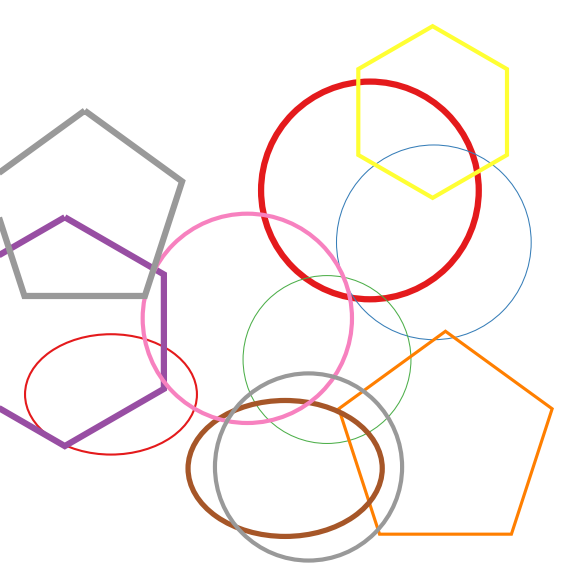[{"shape": "oval", "thickness": 1, "radius": 0.74, "center": [0.192, 0.316]}, {"shape": "circle", "thickness": 3, "radius": 0.94, "center": [0.641, 0.669]}, {"shape": "circle", "thickness": 0.5, "radius": 0.84, "center": [0.751, 0.58]}, {"shape": "circle", "thickness": 0.5, "radius": 0.73, "center": [0.566, 0.377]}, {"shape": "hexagon", "thickness": 3, "radius": 0.99, "center": [0.112, 0.425]}, {"shape": "pentagon", "thickness": 1.5, "radius": 0.97, "center": [0.771, 0.231]}, {"shape": "hexagon", "thickness": 2, "radius": 0.74, "center": [0.749, 0.805]}, {"shape": "oval", "thickness": 2.5, "radius": 0.84, "center": [0.494, 0.188]}, {"shape": "circle", "thickness": 2, "radius": 0.91, "center": [0.428, 0.448]}, {"shape": "circle", "thickness": 2, "radius": 0.81, "center": [0.534, 0.191]}, {"shape": "pentagon", "thickness": 3, "radius": 0.89, "center": [0.147, 0.63]}]